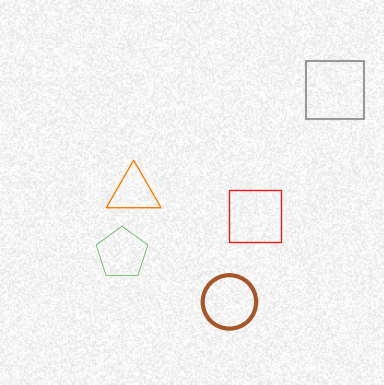[{"shape": "square", "thickness": 1, "radius": 0.34, "center": [0.662, 0.439]}, {"shape": "pentagon", "thickness": 0.5, "radius": 0.35, "center": [0.317, 0.342]}, {"shape": "triangle", "thickness": 1, "radius": 0.41, "center": [0.347, 0.502]}, {"shape": "circle", "thickness": 3, "radius": 0.35, "center": [0.596, 0.216]}, {"shape": "square", "thickness": 1.5, "radius": 0.37, "center": [0.87, 0.766]}]